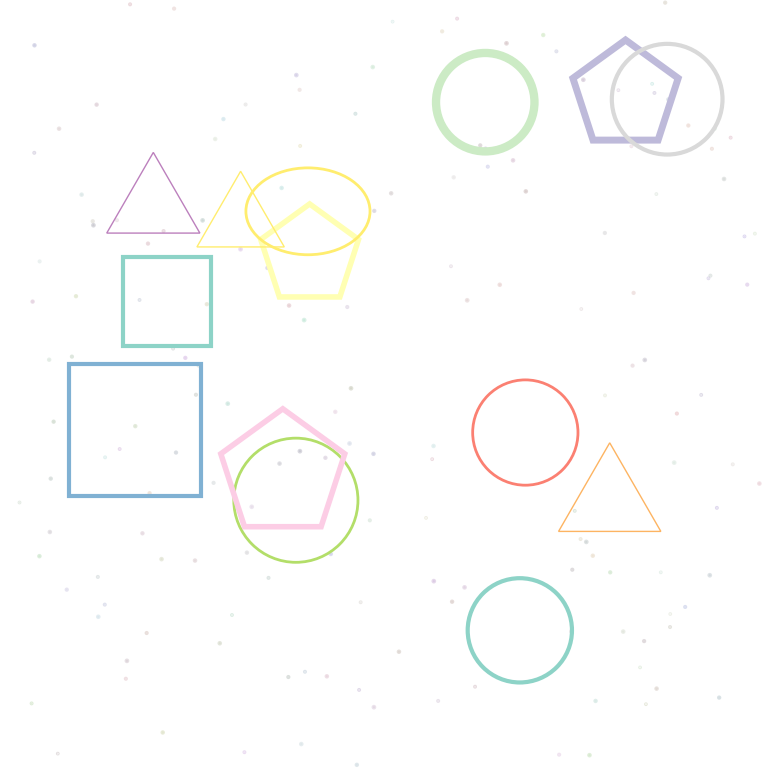[{"shape": "circle", "thickness": 1.5, "radius": 0.34, "center": [0.675, 0.181]}, {"shape": "square", "thickness": 1.5, "radius": 0.29, "center": [0.217, 0.609]}, {"shape": "pentagon", "thickness": 2, "radius": 0.33, "center": [0.402, 0.668]}, {"shape": "pentagon", "thickness": 2.5, "radius": 0.36, "center": [0.812, 0.876]}, {"shape": "circle", "thickness": 1, "radius": 0.34, "center": [0.682, 0.438]}, {"shape": "square", "thickness": 1.5, "radius": 0.43, "center": [0.176, 0.441]}, {"shape": "triangle", "thickness": 0.5, "radius": 0.38, "center": [0.792, 0.348]}, {"shape": "circle", "thickness": 1, "radius": 0.4, "center": [0.384, 0.35]}, {"shape": "pentagon", "thickness": 2, "radius": 0.42, "center": [0.367, 0.384]}, {"shape": "circle", "thickness": 1.5, "radius": 0.36, "center": [0.866, 0.871]}, {"shape": "triangle", "thickness": 0.5, "radius": 0.35, "center": [0.199, 0.732]}, {"shape": "circle", "thickness": 3, "radius": 0.32, "center": [0.63, 0.867]}, {"shape": "oval", "thickness": 1, "radius": 0.4, "center": [0.4, 0.726]}, {"shape": "triangle", "thickness": 0.5, "radius": 0.33, "center": [0.312, 0.712]}]